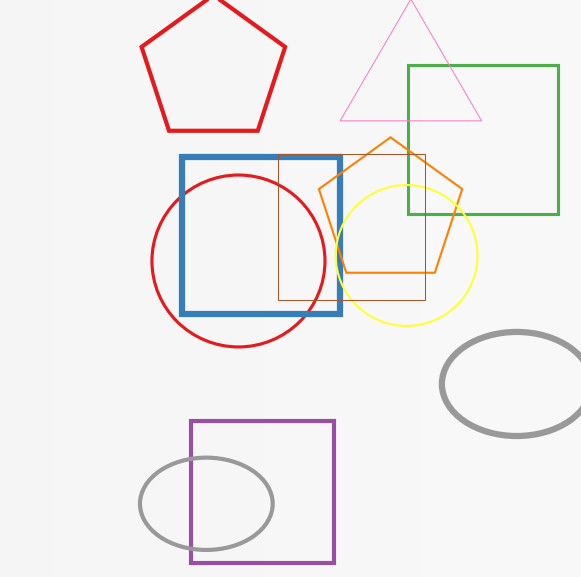[{"shape": "circle", "thickness": 1.5, "radius": 0.74, "center": [0.41, 0.547]}, {"shape": "pentagon", "thickness": 2, "radius": 0.65, "center": [0.367, 0.878]}, {"shape": "square", "thickness": 3, "radius": 0.68, "center": [0.449, 0.591]}, {"shape": "square", "thickness": 1.5, "radius": 0.65, "center": [0.831, 0.758]}, {"shape": "square", "thickness": 2, "radius": 0.61, "center": [0.451, 0.147]}, {"shape": "pentagon", "thickness": 1, "radius": 0.65, "center": [0.672, 0.632]}, {"shape": "circle", "thickness": 1, "radius": 0.61, "center": [0.7, 0.557]}, {"shape": "square", "thickness": 0.5, "radius": 0.63, "center": [0.604, 0.606]}, {"shape": "triangle", "thickness": 0.5, "radius": 0.7, "center": [0.707, 0.86]}, {"shape": "oval", "thickness": 2, "radius": 0.57, "center": [0.355, 0.127]}, {"shape": "oval", "thickness": 3, "radius": 0.64, "center": [0.889, 0.334]}]